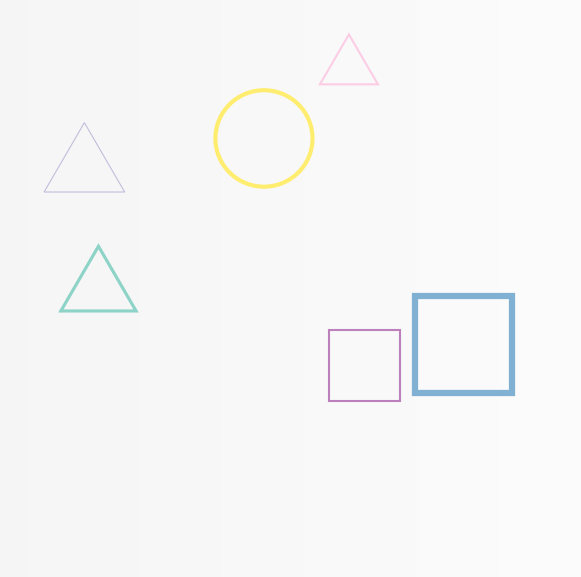[{"shape": "triangle", "thickness": 1.5, "radius": 0.37, "center": [0.169, 0.498]}, {"shape": "triangle", "thickness": 0.5, "radius": 0.4, "center": [0.145, 0.707]}, {"shape": "square", "thickness": 3, "radius": 0.42, "center": [0.798, 0.403]}, {"shape": "triangle", "thickness": 1, "radius": 0.29, "center": [0.6, 0.882]}, {"shape": "square", "thickness": 1, "radius": 0.31, "center": [0.627, 0.367]}, {"shape": "circle", "thickness": 2, "radius": 0.42, "center": [0.454, 0.759]}]